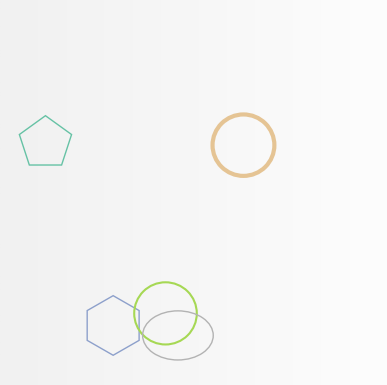[{"shape": "pentagon", "thickness": 1, "radius": 0.35, "center": [0.117, 0.629]}, {"shape": "hexagon", "thickness": 1, "radius": 0.39, "center": [0.292, 0.155]}, {"shape": "circle", "thickness": 1.5, "radius": 0.4, "center": [0.427, 0.186]}, {"shape": "circle", "thickness": 3, "radius": 0.4, "center": [0.628, 0.623]}, {"shape": "oval", "thickness": 1, "radius": 0.46, "center": [0.459, 0.129]}]